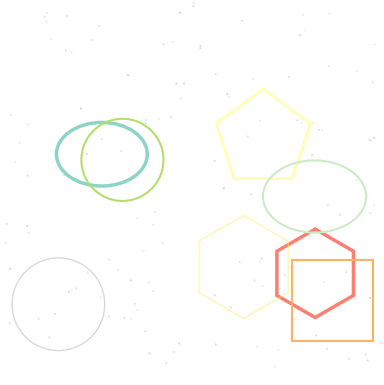[{"shape": "oval", "thickness": 2.5, "radius": 0.59, "center": [0.265, 0.599]}, {"shape": "pentagon", "thickness": 2, "radius": 0.64, "center": [0.684, 0.64]}, {"shape": "hexagon", "thickness": 2.5, "radius": 0.57, "center": [0.819, 0.29]}, {"shape": "square", "thickness": 1.5, "radius": 0.52, "center": [0.863, 0.22]}, {"shape": "circle", "thickness": 1.5, "radius": 0.53, "center": [0.318, 0.585]}, {"shape": "circle", "thickness": 1, "radius": 0.6, "center": [0.152, 0.21]}, {"shape": "oval", "thickness": 1.5, "radius": 0.67, "center": [0.817, 0.49]}, {"shape": "hexagon", "thickness": 0.5, "radius": 0.67, "center": [0.633, 0.307]}]